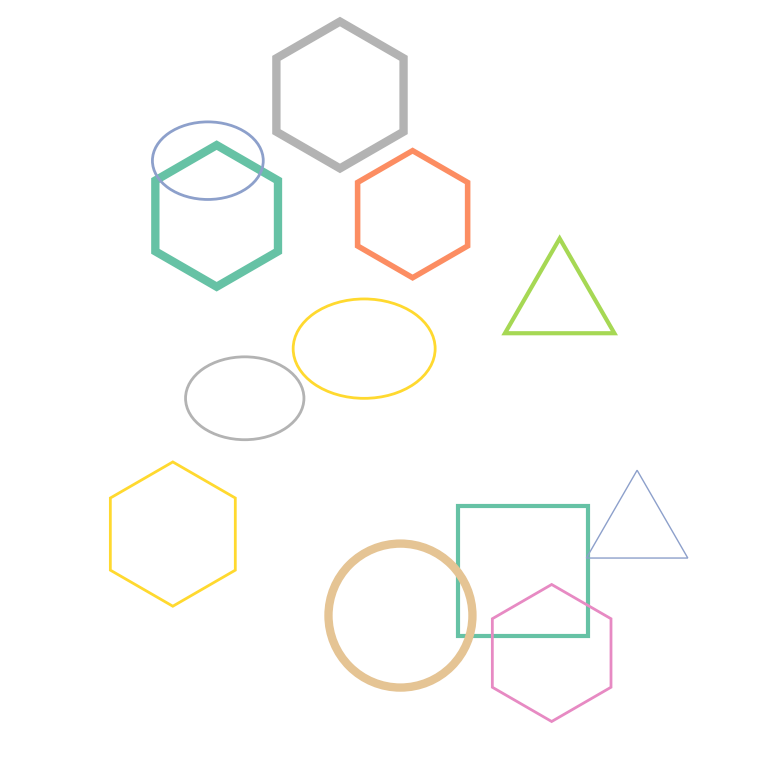[{"shape": "square", "thickness": 1.5, "radius": 0.42, "center": [0.679, 0.258]}, {"shape": "hexagon", "thickness": 3, "radius": 0.46, "center": [0.281, 0.72]}, {"shape": "hexagon", "thickness": 2, "radius": 0.41, "center": [0.536, 0.722]}, {"shape": "oval", "thickness": 1, "radius": 0.36, "center": [0.27, 0.791]}, {"shape": "triangle", "thickness": 0.5, "radius": 0.38, "center": [0.827, 0.313]}, {"shape": "hexagon", "thickness": 1, "radius": 0.44, "center": [0.716, 0.152]}, {"shape": "triangle", "thickness": 1.5, "radius": 0.41, "center": [0.727, 0.608]}, {"shape": "hexagon", "thickness": 1, "radius": 0.47, "center": [0.224, 0.306]}, {"shape": "oval", "thickness": 1, "radius": 0.46, "center": [0.473, 0.547]}, {"shape": "circle", "thickness": 3, "radius": 0.47, "center": [0.52, 0.201]}, {"shape": "oval", "thickness": 1, "radius": 0.38, "center": [0.318, 0.483]}, {"shape": "hexagon", "thickness": 3, "radius": 0.48, "center": [0.442, 0.877]}]